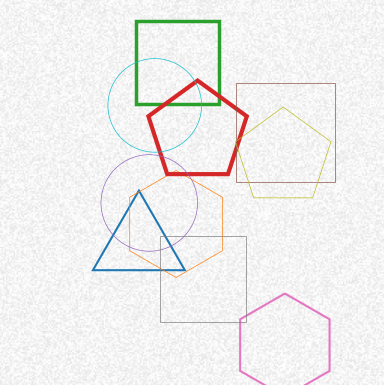[{"shape": "triangle", "thickness": 1.5, "radius": 0.69, "center": [0.361, 0.367]}, {"shape": "hexagon", "thickness": 0.5, "radius": 0.69, "center": [0.457, 0.418]}, {"shape": "square", "thickness": 2.5, "radius": 0.54, "center": [0.462, 0.837]}, {"shape": "pentagon", "thickness": 3, "radius": 0.67, "center": [0.513, 0.656]}, {"shape": "circle", "thickness": 0.5, "radius": 0.63, "center": [0.388, 0.473]}, {"shape": "square", "thickness": 0.5, "radius": 0.64, "center": [0.742, 0.656]}, {"shape": "hexagon", "thickness": 1.5, "radius": 0.67, "center": [0.74, 0.104]}, {"shape": "square", "thickness": 0.5, "radius": 0.56, "center": [0.527, 0.276]}, {"shape": "pentagon", "thickness": 0.5, "radius": 0.65, "center": [0.736, 0.592]}, {"shape": "circle", "thickness": 0.5, "radius": 0.61, "center": [0.402, 0.726]}]